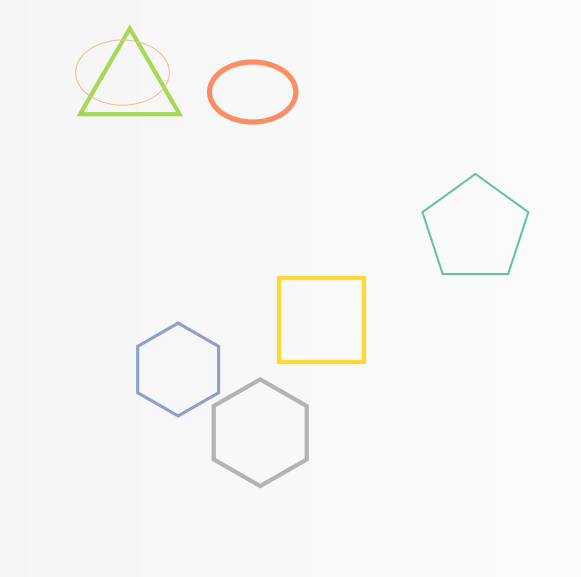[{"shape": "pentagon", "thickness": 1, "radius": 0.48, "center": [0.818, 0.602]}, {"shape": "oval", "thickness": 2.5, "radius": 0.37, "center": [0.435, 0.84]}, {"shape": "hexagon", "thickness": 1.5, "radius": 0.4, "center": [0.306, 0.359]}, {"shape": "triangle", "thickness": 2, "radius": 0.49, "center": [0.223, 0.851]}, {"shape": "square", "thickness": 2, "radius": 0.36, "center": [0.552, 0.445]}, {"shape": "oval", "thickness": 0.5, "radius": 0.4, "center": [0.211, 0.873]}, {"shape": "hexagon", "thickness": 2, "radius": 0.46, "center": [0.448, 0.25]}]